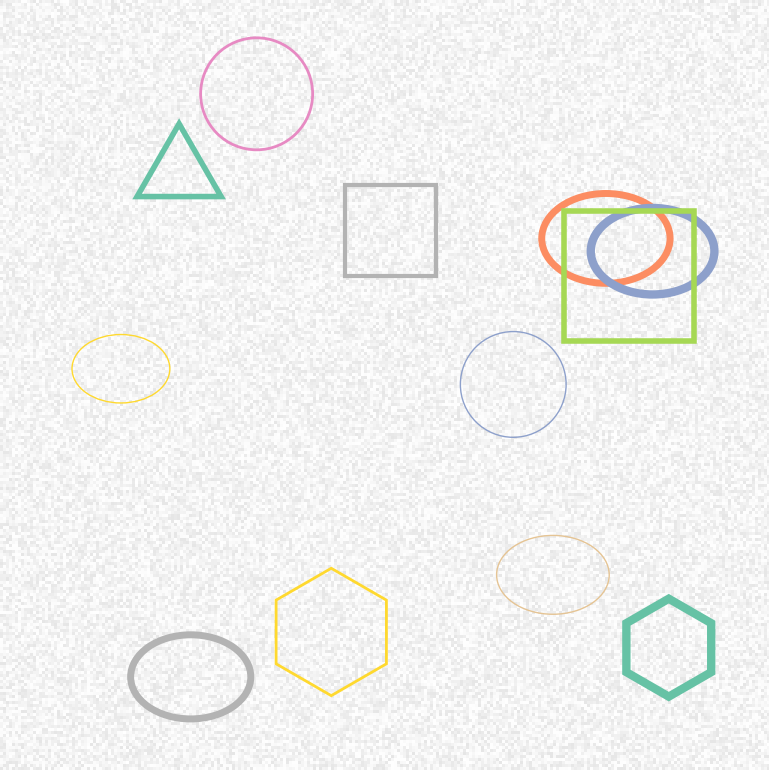[{"shape": "hexagon", "thickness": 3, "radius": 0.32, "center": [0.869, 0.159]}, {"shape": "triangle", "thickness": 2, "radius": 0.31, "center": [0.233, 0.776]}, {"shape": "oval", "thickness": 2.5, "radius": 0.42, "center": [0.787, 0.69]}, {"shape": "oval", "thickness": 3, "radius": 0.4, "center": [0.848, 0.674]}, {"shape": "circle", "thickness": 0.5, "radius": 0.34, "center": [0.667, 0.501]}, {"shape": "circle", "thickness": 1, "radius": 0.36, "center": [0.333, 0.878]}, {"shape": "square", "thickness": 2, "radius": 0.42, "center": [0.816, 0.641]}, {"shape": "oval", "thickness": 0.5, "radius": 0.32, "center": [0.157, 0.521]}, {"shape": "hexagon", "thickness": 1, "radius": 0.41, "center": [0.43, 0.179]}, {"shape": "oval", "thickness": 0.5, "radius": 0.37, "center": [0.718, 0.253]}, {"shape": "oval", "thickness": 2.5, "radius": 0.39, "center": [0.248, 0.121]}, {"shape": "square", "thickness": 1.5, "radius": 0.3, "center": [0.507, 0.701]}]